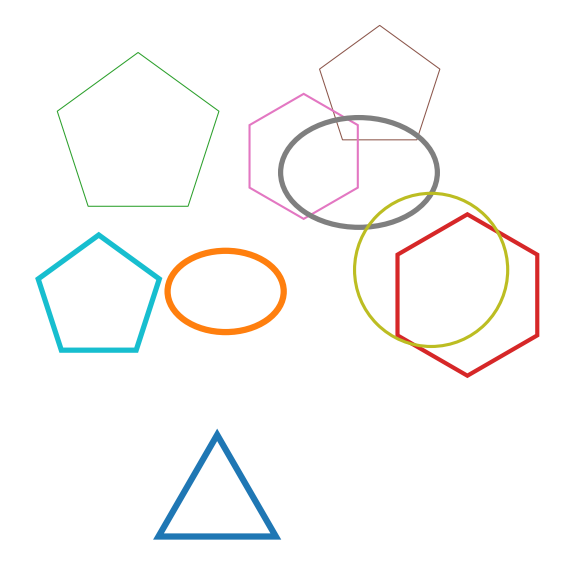[{"shape": "triangle", "thickness": 3, "radius": 0.59, "center": [0.376, 0.129]}, {"shape": "oval", "thickness": 3, "radius": 0.5, "center": [0.391, 0.494]}, {"shape": "pentagon", "thickness": 0.5, "radius": 0.74, "center": [0.239, 0.761]}, {"shape": "hexagon", "thickness": 2, "radius": 0.7, "center": [0.809, 0.488]}, {"shape": "pentagon", "thickness": 0.5, "radius": 0.55, "center": [0.657, 0.846]}, {"shape": "hexagon", "thickness": 1, "radius": 0.54, "center": [0.526, 0.728]}, {"shape": "oval", "thickness": 2.5, "radius": 0.68, "center": [0.622, 0.701]}, {"shape": "circle", "thickness": 1.5, "radius": 0.66, "center": [0.747, 0.532]}, {"shape": "pentagon", "thickness": 2.5, "radius": 0.55, "center": [0.171, 0.482]}]